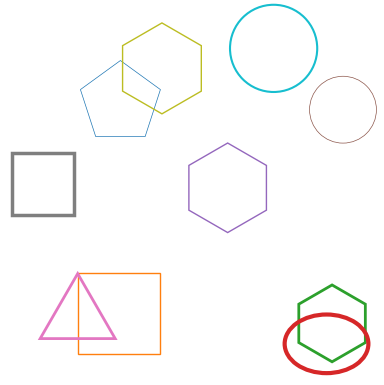[{"shape": "pentagon", "thickness": 0.5, "radius": 0.55, "center": [0.313, 0.734]}, {"shape": "square", "thickness": 1, "radius": 0.53, "center": [0.309, 0.186]}, {"shape": "hexagon", "thickness": 2, "radius": 0.5, "center": [0.863, 0.16]}, {"shape": "oval", "thickness": 3, "radius": 0.54, "center": [0.848, 0.107]}, {"shape": "hexagon", "thickness": 1, "radius": 0.58, "center": [0.591, 0.512]}, {"shape": "circle", "thickness": 0.5, "radius": 0.43, "center": [0.891, 0.715]}, {"shape": "triangle", "thickness": 2, "radius": 0.56, "center": [0.202, 0.177]}, {"shape": "square", "thickness": 2.5, "radius": 0.4, "center": [0.111, 0.522]}, {"shape": "hexagon", "thickness": 1, "radius": 0.59, "center": [0.421, 0.822]}, {"shape": "circle", "thickness": 1.5, "radius": 0.57, "center": [0.711, 0.874]}]